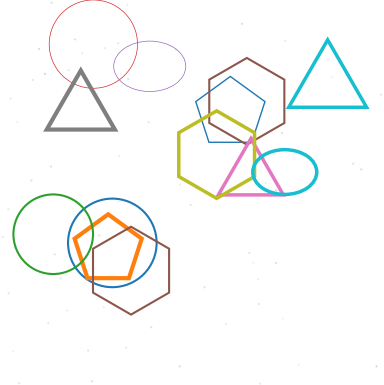[{"shape": "circle", "thickness": 1.5, "radius": 0.58, "center": [0.292, 0.369]}, {"shape": "pentagon", "thickness": 1, "radius": 0.47, "center": [0.598, 0.707]}, {"shape": "pentagon", "thickness": 3, "radius": 0.46, "center": [0.281, 0.352]}, {"shape": "circle", "thickness": 1.5, "radius": 0.52, "center": [0.138, 0.392]}, {"shape": "circle", "thickness": 0.5, "radius": 0.57, "center": [0.242, 0.885]}, {"shape": "oval", "thickness": 0.5, "radius": 0.47, "center": [0.389, 0.828]}, {"shape": "hexagon", "thickness": 1.5, "radius": 0.56, "center": [0.641, 0.737]}, {"shape": "hexagon", "thickness": 1.5, "radius": 0.57, "center": [0.34, 0.297]}, {"shape": "triangle", "thickness": 2.5, "radius": 0.49, "center": [0.652, 0.543]}, {"shape": "triangle", "thickness": 3, "radius": 0.51, "center": [0.21, 0.715]}, {"shape": "hexagon", "thickness": 2.5, "radius": 0.57, "center": [0.563, 0.598]}, {"shape": "oval", "thickness": 2.5, "radius": 0.42, "center": [0.74, 0.553]}, {"shape": "triangle", "thickness": 2.5, "radius": 0.58, "center": [0.851, 0.78]}]